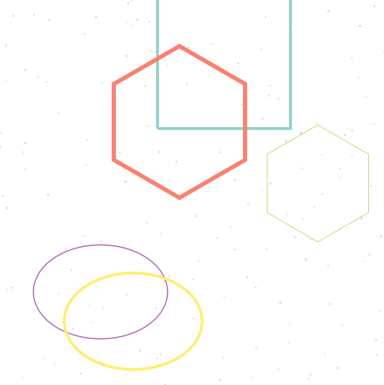[{"shape": "square", "thickness": 2, "radius": 0.86, "center": [0.581, 0.84]}, {"shape": "hexagon", "thickness": 3, "radius": 0.98, "center": [0.466, 0.683]}, {"shape": "hexagon", "thickness": 0.5, "radius": 0.76, "center": [0.825, 0.524]}, {"shape": "oval", "thickness": 1, "radius": 0.87, "center": [0.261, 0.242]}, {"shape": "oval", "thickness": 2, "radius": 0.9, "center": [0.346, 0.166]}]